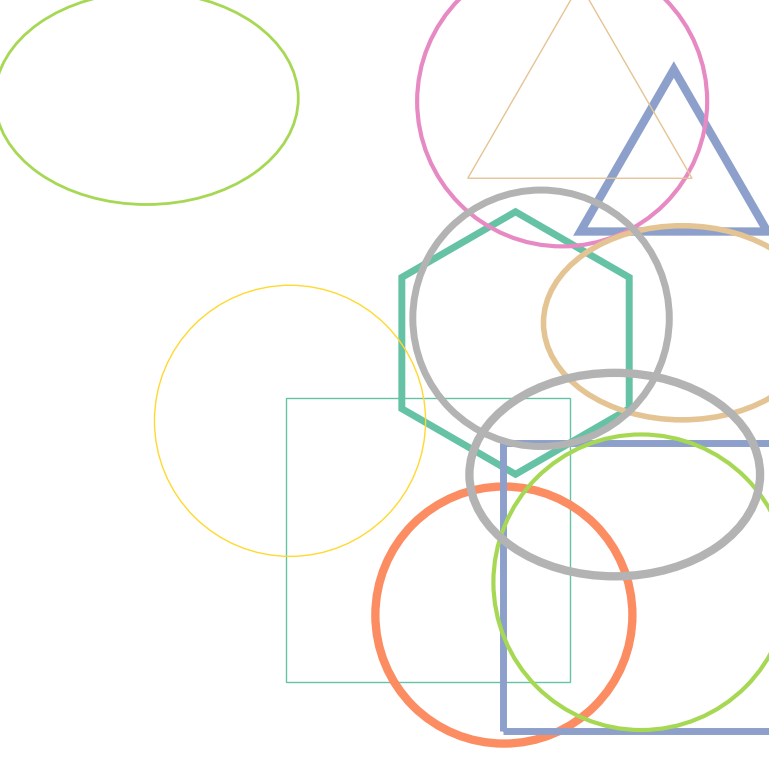[{"shape": "square", "thickness": 0.5, "radius": 0.92, "center": [0.555, 0.299]}, {"shape": "hexagon", "thickness": 2.5, "radius": 0.85, "center": [0.67, 0.555]}, {"shape": "circle", "thickness": 3, "radius": 0.83, "center": [0.654, 0.201]}, {"shape": "triangle", "thickness": 3, "radius": 0.7, "center": [0.875, 0.769]}, {"shape": "square", "thickness": 2.5, "radius": 0.94, "center": [0.84, 0.238]}, {"shape": "circle", "thickness": 1.5, "radius": 0.94, "center": [0.73, 0.868]}, {"shape": "oval", "thickness": 1, "radius": 0.99, "center": [0.19, 0.872]}, {"shape": "circle", "thickness": 1.5, "radius": 0.96, "center": [0.833, 0.244]}, {"shape": "circle", "thickness": 0.5, "radius": 0.88, "center": [0.377, 0.453]}, {"shape": "oval", "thickness": 2, "radius": 0.9, "center": [0.886, 0.581]}, {"shape": "triangle", "thickness": 0.5, "radius": 0.84, "center": [0.753, 0.853]}, {"shape": "circle", "thickness": 2.5, "radius": 0.83, "center": [0.703, 0.587]}, {"shape": "oval", "thickness": 3, "radius": 0.94, "center": [0.798, 0.384]}]